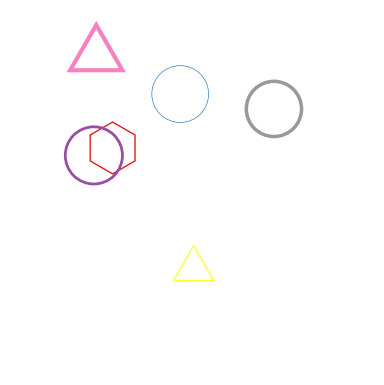[{"shape": "hexagon", "thickness": 1, "radius": 0.34, "center": [0.292, 0.616]}, {"shape": "circle", "thickness": 0.5, "radius": 0.37, "center": [0.468, 0.756]}, {"shape": "circle", "thickness": 2, "radius": 0.37, "center": [0.244, 0.596]}, {"shape": "triangle", "thickness": 1, "radius": 0.3, "center": [0.503, 0.302]}, {"shape": "triangle", "thickness": 3, "radius": 0.39, "center": [0.25, 0.857]}, {"shape": "circle", "thickness": 2.5, "radius": 0.36, "center": [0.712, 0.717]}]